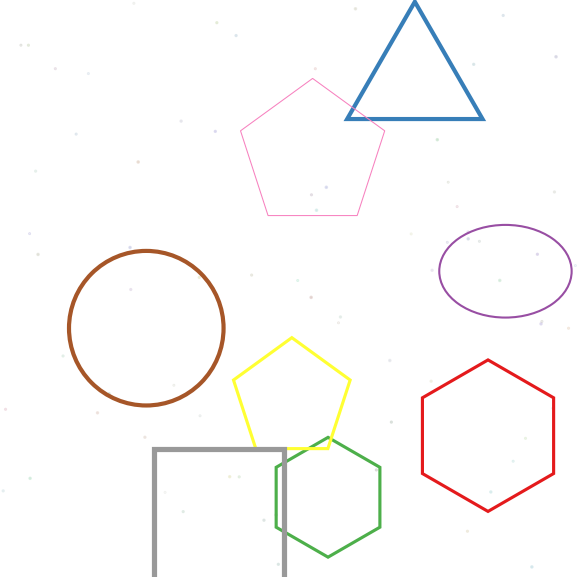[{"shape": "hexagon", "thickness": 1.5, "radius": 0.66, "center": [0.845, 0.245]}, {"shape": "triangle", "thickness": 2, "radius": 0.68, "center": [0.718, 0.861]}, {"shape": "hexagon", "thickness": 1.5, "radius": 0.52, "center": [0.568, 0.138]}, {"shape": "oval", "thickness": 1, "radius": 0.57, "center": [0.875, 0.529]}, {"shape": "pentagon", "thickness": 1.5, "radius": 0.53, "center": [0.505, 0.308]}, {"shape": "circle", "thickness": 2, "radius": 0.67, "center": [0.253, 0.431]}, {"shape": "pentagon", "thickness": 0.5, "radius": 0.66, "center": [0.541, 0.732]}, {"shape": "square", "thickness": 2.5, "radius": 0.57, "center": [0.379, 0.108]}]